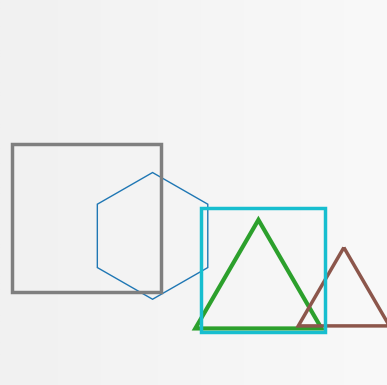[{"shape": "hexagon", "thickness": 1, "radius": 0.82, "center": [0.394, 0.387]}, {"shape": "triangle", "thickness": 3, "radius": 0.94, "center": [0.667, 0.241]}, {"shape": "triangle", "thickness": 2.5, "radius": 0.68, "center": [0.887, 0.221]}, {"shape": "square", "thickness": 2.5, "radius": 0.96, "center": [0.224, 0.434]}, {"shape": "square", "thickness": 2.5, "radius": 0.8, "center": [0.679, 0.298]}]